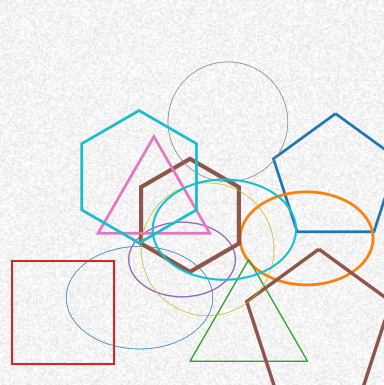[{"shape": "oval", "thickness": 0.5, "radius": 0.95, "center": [0.362, 0.227]}, {"shape": "pentagon", "thickness": 2, "radius": 0.85, "center": [0.872, 0.535]}, {"shape": "oval", "thickness": 2, "radius": 0.86, "center": [0.796, 0.381]}, {"shape": "triangle", "thickness": 1, "radius": 0.88, "center": [0.646, 0.15]}, {"shape": "square", "thickness": 1.5, "radius": 0.67, "center": [0.164, 0.189]}, {"shape": "oval", "thickness": 1, "radius": 0.69, "center": [0.473, 0.326]}, {"shape": "pentagon", "thickness": 2.5, "radius": 0.98, "center": [0.828, 0.156]}, {"shape": "hexagon", "thickness": 3, "radius": 0.73, "center": [0.493, 0.441]}, {"shape": "triangle", "thickness": 2, "radius": 0.84, "center": [0.4, 0.478]}, {"shape": "circle", "thickness": 0.5, "radius": 0.78, "center": [0.592, 0.684]}, {"shape": "circle", "thickness": 0.5, "radius": 0.86, "center": [0.539, 0.352]}, {"shape": "hexagon", "thickness": 2, "radius": 0.86, "center": [0.361, 0.541]}, {"shape": "oval", "thickness": 1.5, "radius": 0.93, "center": [0.583, 0.404]}]